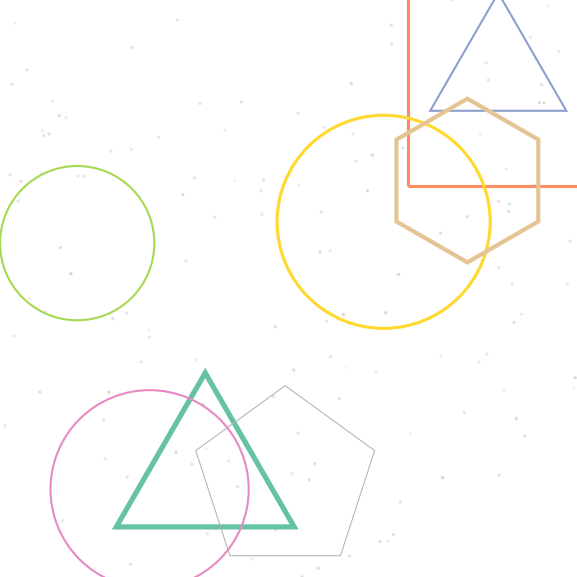[{"shape": "triangle", "thickness": 2.5, "radius": 0.89, "center": [0.355, 0.176]}, {"shape": "square", "thickness": 1.5, "radius": 0.88, "center": [0.883, 0.853]}, {"shape": "triangle", "thickness": 1, "radius": 0.68, "center": [0.863, 0.875]}, {"shape": "circle", "thickness": 1, "radius": 0.86, "center": [0.259, 0.152]}, {"shape": "circle", "thickness": 1, "radius": 0.67, "center": [0.134, 0.578]}, {"shape": "circle", "thickness": 1.5, "radius": 0.92, "center": [0.664, 0.615]}, {"shape": "hexagon", "thickness": 2, "radius": 0.71, "center": [0.809, 0.687]}, {"shape": "pentagon", "thickness": 0.5, "radius": 0.81, "center": [0.494, 0.169]}]